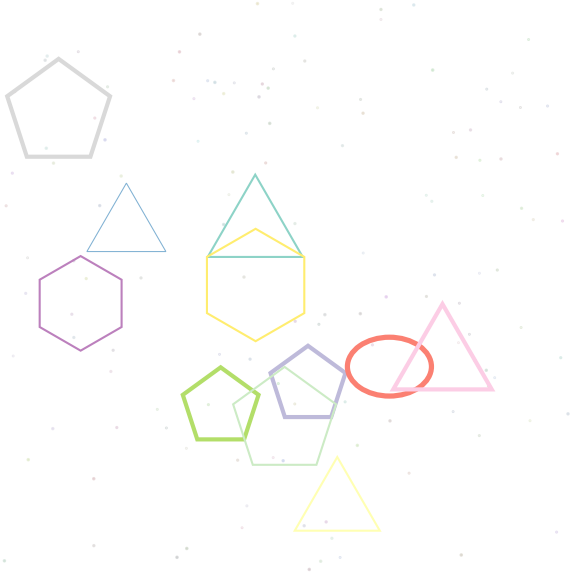[{"shape": "triangle", "thickness": 1, "radius": 0.47, "center": [0.442, 0.602]}, {"shape": "triangle", "thickness": 1, "radius": 0.43, "center": [0.584, 0.123]}, {"shape": "pentagon", "thickness": 2, "radius": 0.34, "center": [0.533, 0.332]}, {"shape": "oval", "thickness": 2.5, "radius": 0.36, "center": [0.674, 0.364]}, {"shape": "triangle", "thickness": 0.5, "radius": 0.4, "center": [0.219, 0.603]}, {"shape": "pentagon", "thickness": 2, "radius": 0.34, "center": [0.382, 0.294]}, {"shape": "triangle", "thickness": 2, "radius": 0.49, "center": [0.766, 0.374]}, {"shape": "pentagon", "thickness": 2, "radius": 0.47, "center": [0.101, 0.804]}, {"shape": "hexagon", "thickness": 1, "radius": 0.41, "center": [0.14, 0.474]}, {"shape": "pentagon", "thickness": 1, "radius": 0.47, "center": [0.493, 0.27]}, {"shape": "hexagon", "thickness": 1, "radius": 0.49, "center": [0.443, 0.506]}]